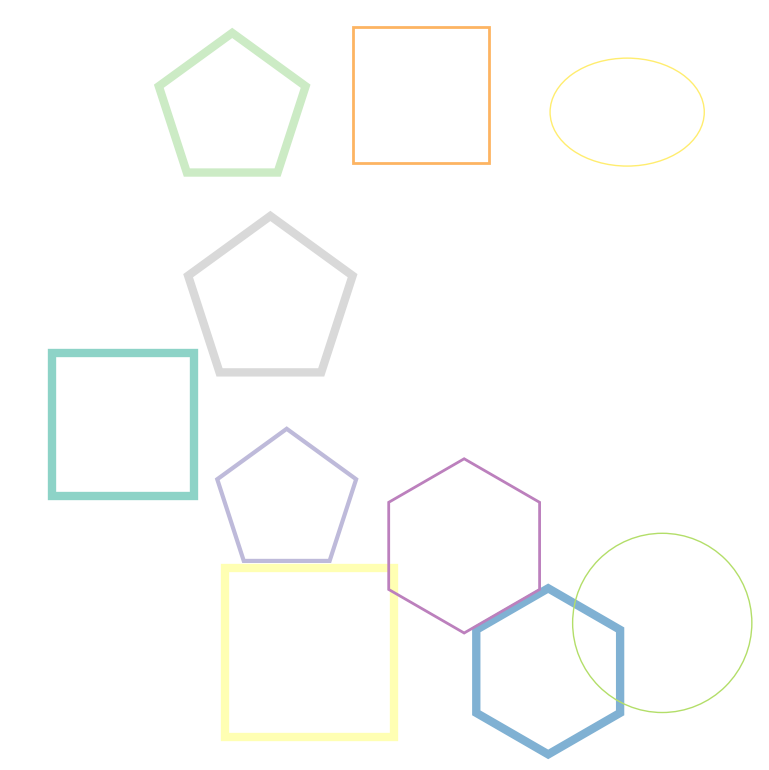[{"shape": "square", "thickness": 3, "radius": 0.46, "center": [0.16, 0.449]}, {"shape": "square", "thickness": 3, "radius": 0.55, "center": [0.402, 0.153]}, {"shape": "pentagon", "thickness": 1.5, "radius": 0.47, "center": [0.372, 0.348]}, {"shape": "hexagon", "thickness": 3, "radius": 0.54, "center": [0.712, 0.128]}, {"shape": "square", "thickness": 1, "radius": 0.44, "center": [0.547, 0.877]}, {"shape": "circle", "thickness": 0.5, "radius": 0.58, "center": [0.86, 0.191]}, {"shape": "pentagon", "thickness": 3, "radius": 0.56, "center": [0.351, 0.607]}, {"shape": "hexagon", "thickness": 1, "radius": 0.57, "center": [0.603, 0.291]}, {"shape": "pentagon", "thickness": 3, "radius": 0.5, "center": [0.302, 0.857]}, {"shape": "oval", "thickness": 0.5, "radius": 0.5, "center": [0.815, 0.854]}]